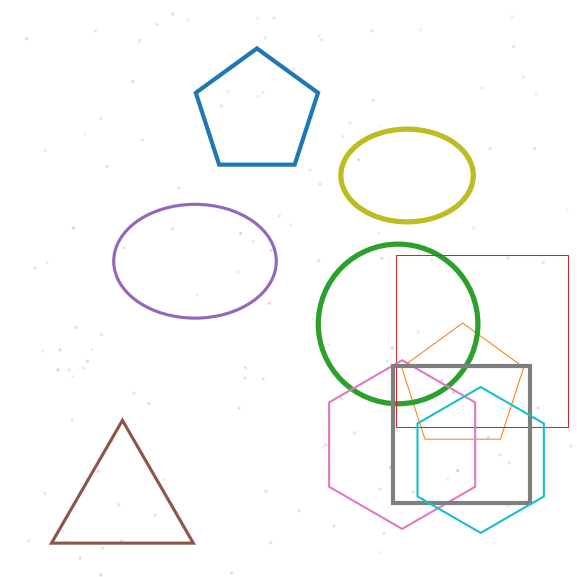[{"shape": "pentagon", "thickness": 2, "radius": 0.56, "center": [0.445, 0.804]}, {"shape": "pentagon", "thickness": 0.5, "radius": 0.56, "center": [0.801, 0.329]}, {"shape": "circle", "thickness": 2.5, "radius": 0.69, "center": [0.689, 0.438]}, {"shape": "square", "thickness": 0.5, "radius": 0.75, "center": [0.834, 0.409]}, {"shape": "oval", "thickness": 1.5, "radius": 0.7, "center": [0.338, 0.547]}, {"shape": "triangle", "thickness": 1.5, "radius": 0.71, "center": [0.212, 0.13]}, {"shape": "hexagon", "thickness": 1, "radius": 0.73, "center": [0.696, 0.229]}, {"shape": "square", "thickness": 2, "radius": 0.59, "center": [0.799, 0.247]}, {"shape": "oval", "thickness": 2.5, "radius": 0.57, "center": [0.705, 0.695]}, {"shape": "hexagon", "thickness": 1, "radius": 0.63, "center": [0.832, 0.203]}]